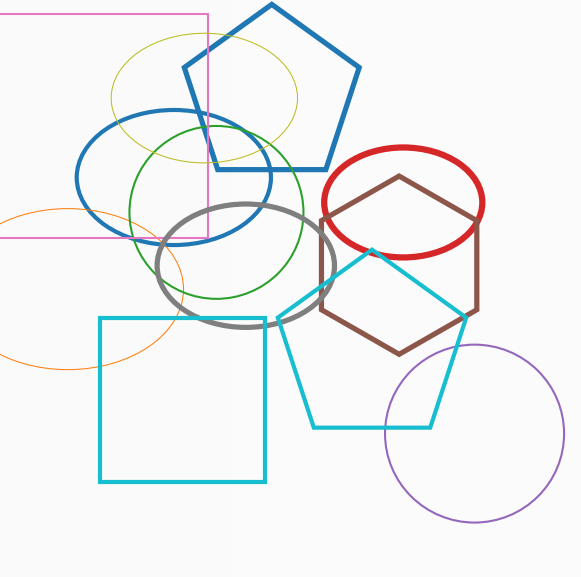[{"shape": "pentagon", "thickness": 2.5, "radius": 0.79, "center": [0.468, 0.833]}, {"shape": "oval", "thickness": 2, "radius": 0.84, "center": [0.299, 0.692]}, {"shape": "oval", "thickness": 0.5, "radius": 1.0, "center": [0.117, 0.498]}, {"shape": "circle", "thickness": 1, "radius": 0.75, "center": [0.372, 0.631]}, {"shape": "oval", "thickness": 3, "radius": 0.68, "center": [0.694, 0.649]}, {"shape": "circle", "thickness": 1, "radius": 0.77, "center": [0.816, 0.248]}, {"shape": "hexagon", "thickness": 2.5, "radius": 0.77, "center": [0.687, 0.54]}, {"shape": "square", "thickness": 1, "radius": 0.97, "center": [0.164, 0.781]}, {"shape": "oval", "thickness": 2.5, "radius": 0.76, "center": [0.423, 0.539]}, {"shape": "oval", "thickness": 0.5, "radius": 0.8, "center": [0.352, 0.829]}, {"shape": "square", "thickness": 2, "radius": 0.71, "center": [0.314, 0.307]}, {"shape": "pentagon", "thickness": 2, "radius": 0.85, "center": [0.64, 0.396]}]